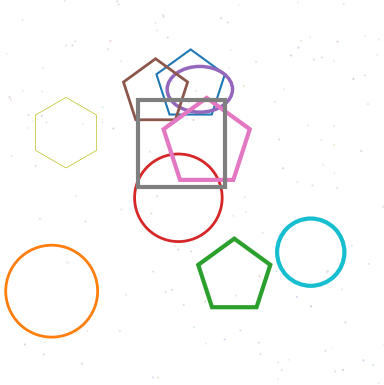[{"shape": "pentagon", "thickness": 1.5, "radius": 0.47, "center": [0.495, 0.778]}, {"shape": "circle", "thickness": 2, "radius": 0.6, "center": [0.134, 0.244]}, {"shape": "pentagon", "thickness": 3, "radius": 0.49, "center": [0.609, 0.282]}, {"shape": "circle", "thickness": 2, "radius": 0.57, "center": [0.463, 0.486]}, {"shape": "oval", "thickness": 2.5, "radius": 0.42, "center": [0.519, 0.768]}, {"shape": "pentagon", "thickness": 2, "radius": 0.44, "center": [0.404, 0.76]}, {"shape": "pentagon", "thickness": 3, "radius": 0.59, "center": [0.537, 0.628]}, {"shape": "square", "thickness": 3, "radius": 0.56, "center": [0.472, 0.627]}, {"shape": "hexagon", "thickness": 0.5, "radius": 0.46, "center": [0.172, 0.655]}, {"shape": "circle", "thickness": 3, "radius": 0.44, "center": [0.807, 0.345]}]